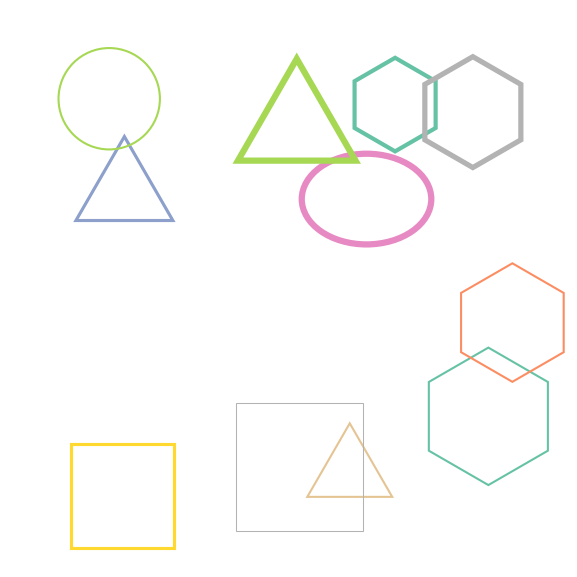[{"shape": "hexagon", "thickness": 2, "radius": 0.41, "center": [0.684, 0.818]}, {"shape": "hexagon", "thickness": 1, "radius": 0.6, "center": [0.846, 0.278]}, {"shape": "hexagon", "thickness": 1, "radius": 0.51, "center": [0.887, 0.441]}, {"shape": "triangle", "thickness": 1.5, "radius": 0.48, "center": [0.215, 0.666]}, {"shape": "oval", "thickness": 3, "radius": 0.56, "center": [0.635, 0.654]}, {"shape": "triangle", "thickness": 3, "radius": 0.59, "center": [0.514, 0.78]}, {"shape": "circle", "thickness": 1, "radius": 0.44, "center": [0.189, 0.828]}, {"shape": "square", "thickness": 1.5, "radius": 0.45, "center": [0.212, 0.14]}, {"shape": "triangle", "thickness": 1, "radius": 0.42, "center": [0.606, 0.181]}, {"shape": "square", "thickness": 0.5, "radius": 0.55, "center": [0.519, 0.191]}, {"shape": "hexagon", "thickness": 2.5, "radius": 0.48, "center": [0.819, 0.805]}]